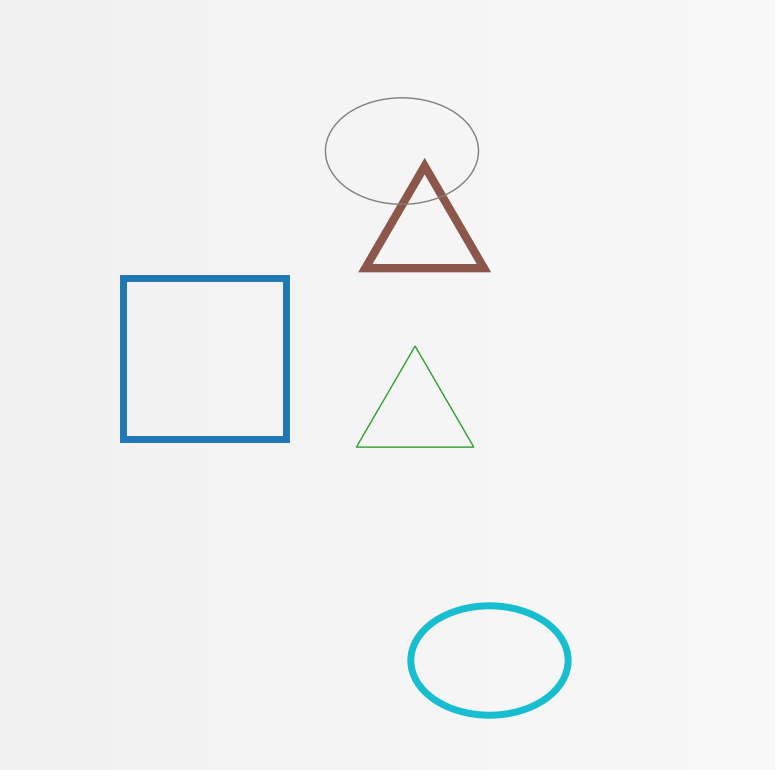[{"shape": "square", "thickness": 2.5, "radius": 0.52, "center": [0.264, 0.535]}, {"shape": "triangle", "thickness": 0.5, "radius": 0.44, "center": [0.536, 0.463]}, {"shape": "triangle", "thickness": 3, "radius": 0.44, "center": [0.548, 0.696]}, {"shape": "oval", "thickness": 0.5, "radius": 0.49, "center": [0.519, 0.804]}, {"shape": "oval", "thickness": 2.5, "radius": 0.51, "center": [0.632, 0.142]}]